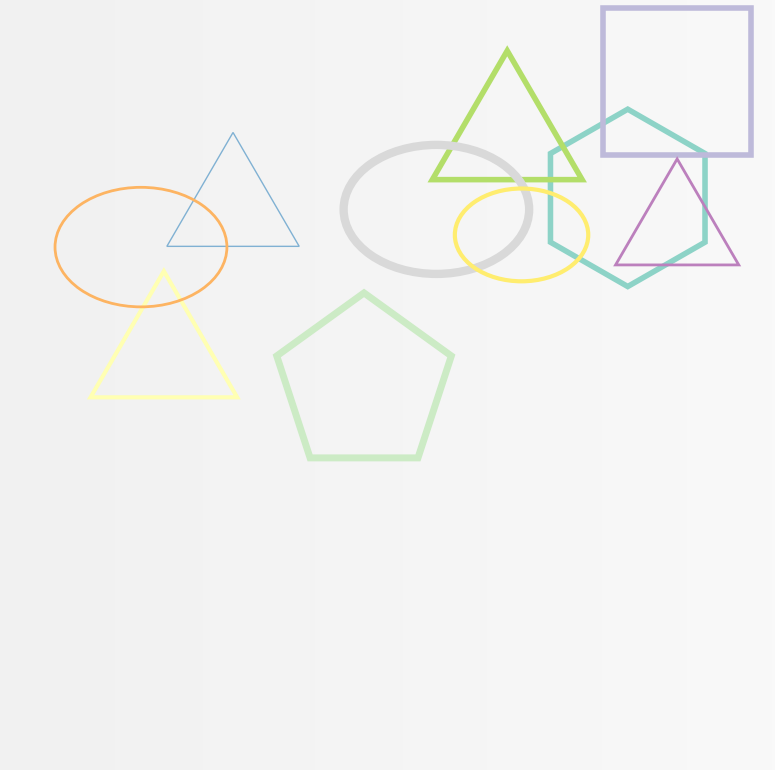[{"shape": "hexagon", "thickness": 2, "radius": 0.58, "center": [0.81, 0.743]}, {"shape": "triangle", "thickness": 1.5, "radius": 0.55, "center": [0.211, 0.539]}, {"shape": "square", "thickness": 2, "radius": 0.48, "center": [0.873, 0.894]}, {"shape": "triangle", "thickness": 0.5, "radius": 0.49, "center": [0.301, 0.729]}, {"shape": "oval", "thickness": 1, "radius": 0.55, "center": [0.182, 0.679]}, {"shape": "triangle", "thickness": 2, "radius": 0.56, "center": [0.654, 0.822]}, {"shape": "oval", "thickness": 3, "radius": 0.6, "center": [0.563, 0.728]}, {"shape": "triangle", "thickness": 1, "radius": 0.46, "center": [0.874, 0.702]}, {"shape": "pentagon", "thickness": 2.5, "radius": 0.59, "center": [0.47, 0.501]}, {"shape": "oval", "thickness": 1.5, "radius": 0.43, "center": [0.673, 0.695]}]